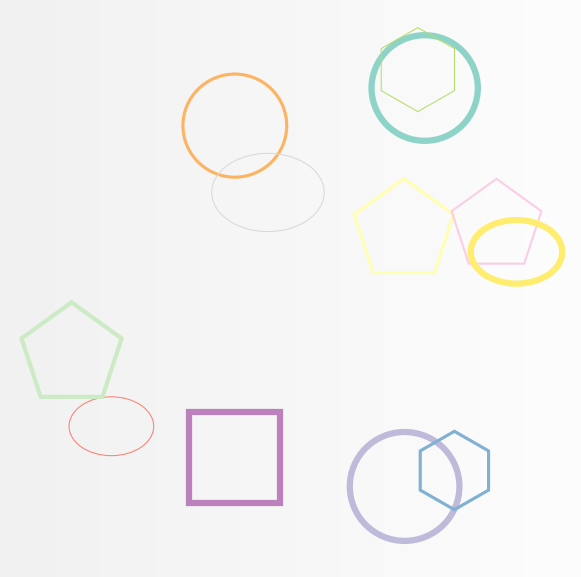[{"shape": "circle", "thickness": 3, "radius": 0.46, "center": [0.731, 0.847]}, {"shape": "pentagon", "thickness": 1.5, "radius": 0.45, "center": [0.695, 0.6]}, {"shape": "circle", "thickness": 3, "radius": 0.47, "center": [0.696, 0.157]}, {"shape": "oval", "thickness": 0.5, "radius": 0.36, "center": [0.192, 0.261]}, {"shape": "hexagon", "thickness": 1.5, "radius": 0.34, "center": [0.782, 0.184]}, {"shape": "circle", "thickness": 1.5, "radius": 0.45, "center": [0.404, 0.782]}, {"shape": "hexagon", "thickness": 0.5, "radius": 0.36, "center": [0.719, 0.879]}, {"shape": "pentagon", "thickness": 1, "radius": 0.41, "center": [0.854, 0.608]}, {"shape": "oval", "thickness": 0.5, "radius": 0.48, "center": [0.461, 0.666]}, {"shape": "square", "thickness": 3, "radius": 0.39, "center": [0.403, 0.207]}, {"shape": "pentagon", "thickness": 2, "radius": 0.45, "center": [0.123, 0.385]}, {"shape": "oval", "thickness": 3, "radius": 0.39, "center": [0.889, 0.563]}]